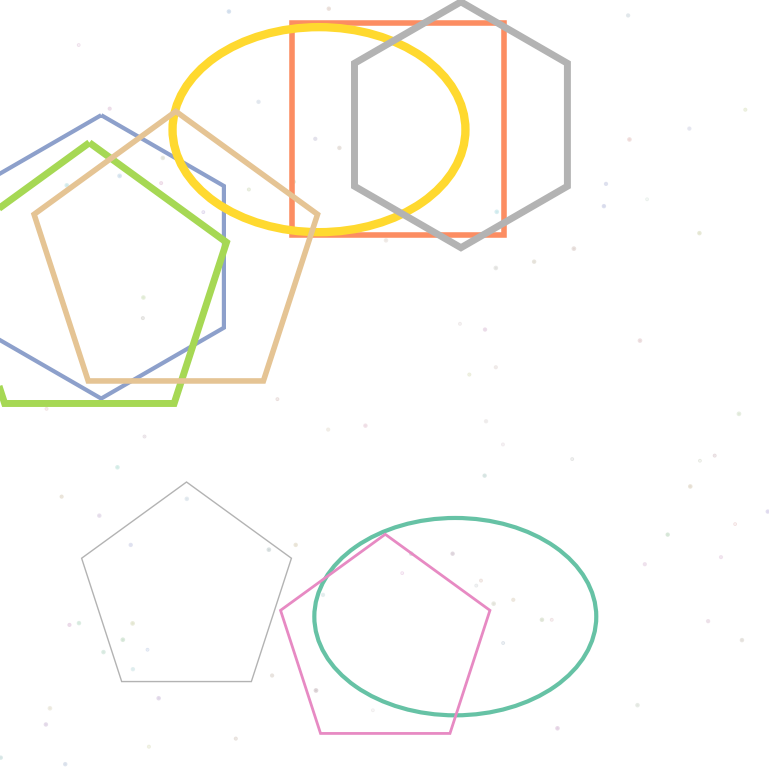[{"shape": "oval", "thickness": 1.5, "radius": 0.92, "center": [0.591, 0.199]}, {"shape": "square", "thickness": 2, "radius": 0.69, "center": [0.517, 0.832]}, {"shape": "hexagon", "thickness": 1.5, "radius": 0.92, "center": [0.131, 0.666]}, {"shape": "pentagon", "thickness": 1, "radius": 0.71, "center": [0.5, 0.163]}, {"shape": "pentagon", "thickness": 2.5, "radius": 0.94, "center": [0.116, 0.627]}, {"shape": "oval", "thickness": 3, "radius": 0.95, "center": [0.414, 0.832]}, {"shape": "pentagon", "thickness": 2, "radius": 0.97, "center": [0.228, 0.662]}, {"shape": "hexagon", "thickness": 2.5, "radius": 0.8, "center": [0.599, 0.838]}, {"shape": "pentagon", "thickness": 0.5, "radius": 0.72, "center": [0.242, 0.231]}]